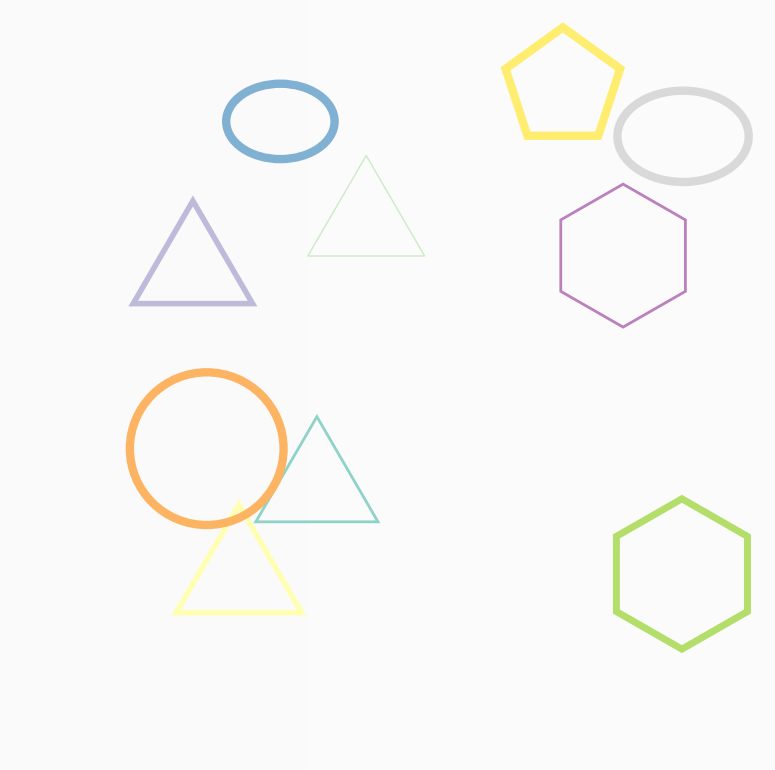[{"shape": "triangle", "thickness": 1, "radius": 0.46, "center": [0.409, 0.368]}, {"shape": "triangle", "thickness": 2, "radius": 0.47, "center": [0.308, 0.251]}, {"shape": "triangle", "thickness": 2, "radius": 0.44, "center": [0.249, 0.65]}, {"shape": "oval", "thickness": 3, "radius": 0.35, "center": [0.362, 0.842]}, {"shape": "circle", "thickness": 3, "radius": 0.5, "center": [0.267, 0.417]}, {"shape": "hexagon", "thickness": 2.5, "radius": 0.49, "center": [0.88, 0.255]}, {"shape": "oval", "thickness": 3, "radius": 0.42, "center": [0.881, 0.823]}, {"shape": "hexagon", "thickness": 1, "radius": 0.46, "center": [0.804, 0.668]}, {"shape": "triangle", "thickness": 0.5, "radius": 0.44, "center": [0.473, 0.711]}, {"shape": "pentagon", "thickness": 3, "radius": 0.39, "center": [0.726, 0.887]}]